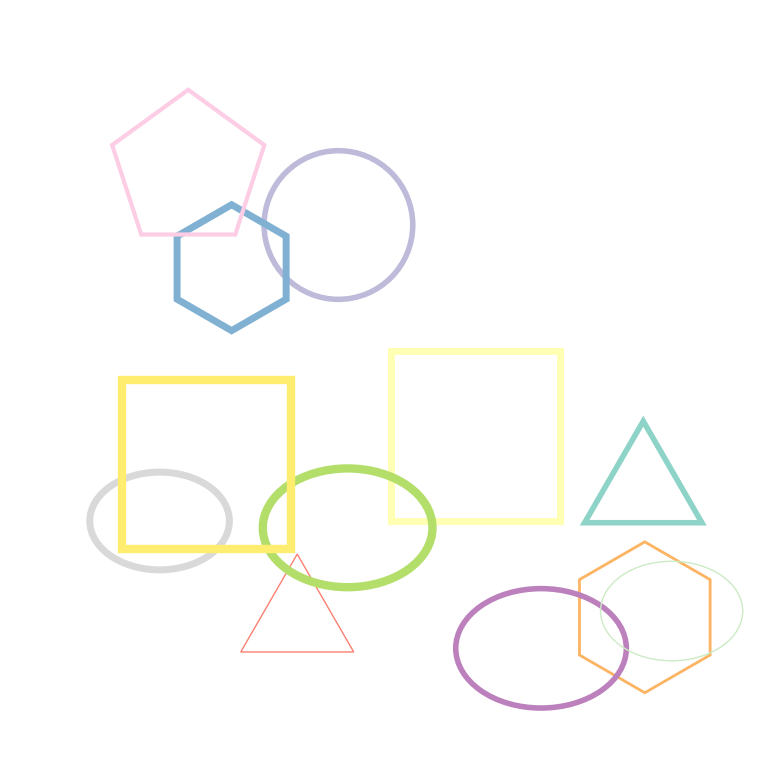[{"shape": "triangle", "thickness": 2, "radius": 0.44, "center": [0.835, 0.365]}, {"shape": "square", "thickness": 2.5, "radius": 0.55, "center": [0.618, 0.434]}, {"shape": "circle", "thickness": 2, "radius": 0.48, "center": [0.439, 0.708]}, {"shape": "triangle", "thickness": 0.5, "radius": 0.42, "center": [0.386, 0.196]}, {"shape": "hexagon", "thickness": 2.5, "radius": 0.41, "center": [0.301, 0.652]}, {"shape": "hexagon", "thickness": 1, "radius": 0.49, "center": [0.837, 0.198]}, {"shape": "oval", "thickness": 3, "radius": 0.55, "center": [0.451, 0.315]}, {"shape": "pentagon", "thickness": 1.5, "radius": 0.52, "center": [0.244, 0.779]}, {"shape": "oval", "thickness": 2.5, "radius": 0.45, "center": [0.207, 0.323]}, {"shape": "oval", "thickness": 2, "radius": 0.55, "center": [0.703, 0.158]}, {"shape": "oval", "thickness": 0.5, "radius": 0.46, "center": [0.872, 0.206]}, {"shape": "square", "thickness": 3, "radius": 0.55, "center": [0.268, 0.397]}]